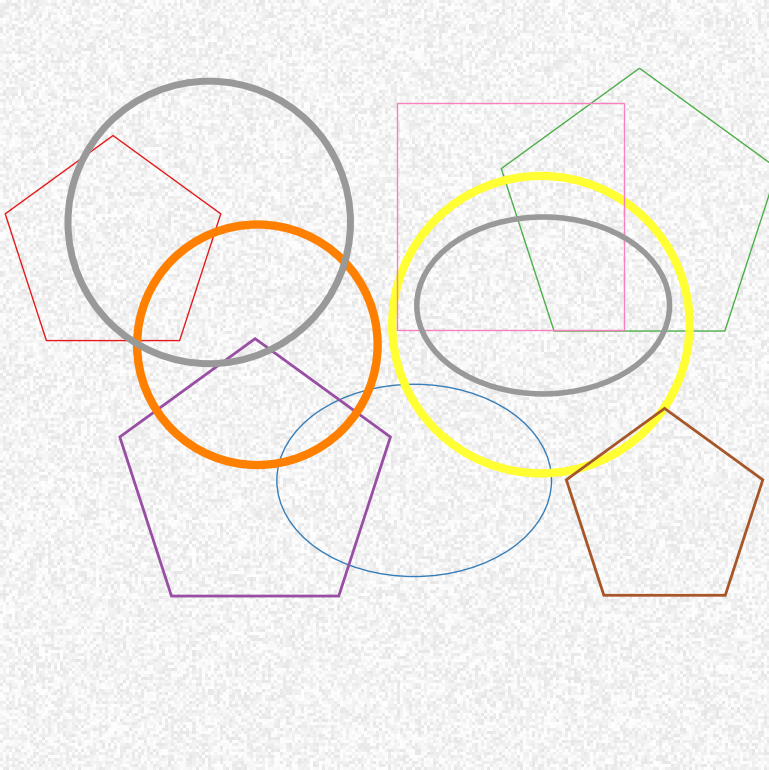[{"shape": "pentagon", "thickness": 0.5, "radius": 0.74, "center": [0.147, 0.677]}, {"shape": "oval", "thickness": 0.5, "radius": 0.89, "center": [0.538, 0.376]}, {"shape": "pentagon", "thickness": 0.5, "radius": 0.94, "center": [0.83, 0.723]}, {"shape": "pentagon", "thickness": 1, "radius": 0.92, "center": [0.331, 0.375]}, {"shape": "circle", "thickness": 3, "radius": 0.78, "center": [0.334, 0.552]}, {"shape": "circle", "thickness": 3, "radius": 0.97, "center": [0.703, 0.578]}, {"shape": "pentagon", "thickness": 1, "radius": 0.67, "center": [0.863, 0.335]}, {"shape": "square", "thickness": 0.5, "radius": 0.74, "center": [0.663, 0.718]}, {"shape": "oval", "thickness": 2, "radius": 0.82, "center": [0.705, 0.603]}, {"shape": "circle", "thickness": 2.5, "radius": 0.92, "center": [0.272, 0.711]}]